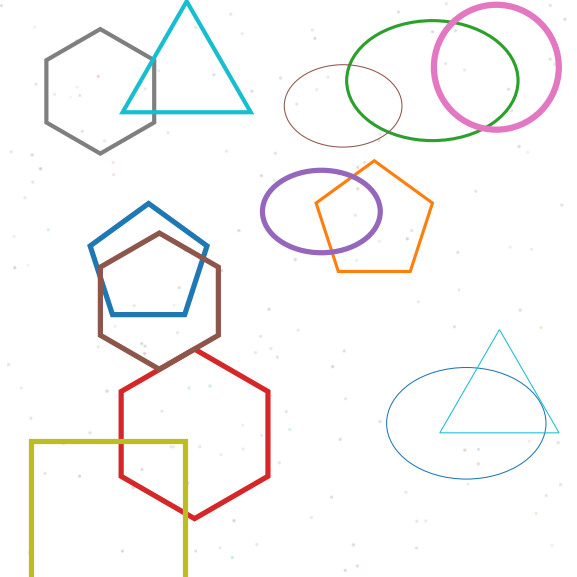[{"shape": "pentagon", "thickness": 2.5, "radius": 0.53, "center": [0.257, 0.54]}, {"shape": "oval", "thickness": 0.5, "radius": 0.69, "center": [0.807, 0.266]}, {"shape": "pentagon", "thickness": 1.5, "radius": 0.53, "center": [0.648, 0.615]}, {"shape": "oval", "thickness": 1.5, "radius": 0.74, "center": [0.749, 0.86]}, {"shape": "hexagon", "thickness": 2.5, "radius": 0.73, "center": [0.337, 0.248]}, {"shape": "oval", "thickness": 2.5, "radius": 0.51, "center": [0.556, 0.633]}, {"shape": "hexagon", "thickness": 2.5, "radius": 0.59, "center": [0.276, 0.478]}, {"shape": "oval", "thickness": 0.5, "radius": 0.51, "center": [0.594, 0.816]}, {"shape": "circle", "thickness": 3, "radius": 0.54, "center": [0.859, 0.883]}, {"shape": "hexagon", "thickness": 2, "radius": 0.54, "center": [0.174, 0.841]}, {"shape": "square", "thickness": 2.5, "radius": 0.66, "center": [0.187, 0.103]}, {"shape": "triangle", "thickness": 0.5, "radius": 0.6, "center": [0.865, 0.309]}, {"shape": "triangle", "thickness": 2, "radius": 0.64, "center": [0.323, 0.869]}]